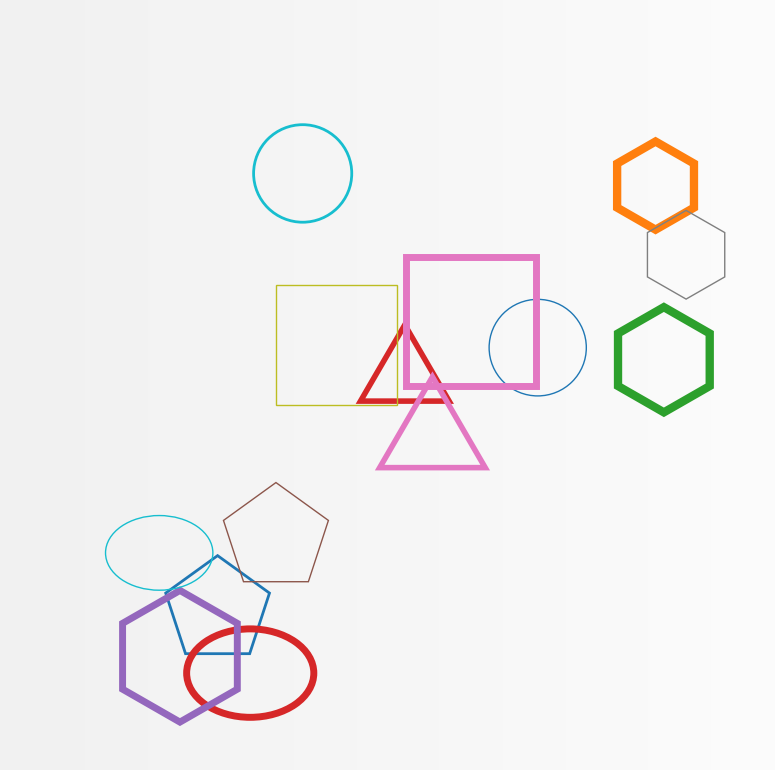[{"shape": "pentagon", "thickness": 1, "radius": 0.35, "center": [0.281, 0.208]}, {"shape": "circle", "thickness": 0.5, "radius": 0.31, "center": [0.694, 0.549]}, {"shape": "hexagon", "thickness": 3, "radius": 0.29, "center": [0.846, 0.759]}, {"shape": "hexagon", "thickness": 3, "radius": 0.34, "center": [0.857, 0.533]}, {"shape": "oval", "thickness": 2.5, "radius": 0.41, "center": [0.323, 0.126]}, {"shape": "triangle", "thickness": 2, "radius": 0.33, "center": [0.522, 0.512]}, {"shape": "hexagon", "thickness": 2.5, "radius": 0.43, "center": [0.232, 0.148]}, {"shape": "pentagon", "thickness": 0.5, "radius": 0.36, "center": [0.356, 0.302]}, {"shape": "square", "thickness": 2.5, "radius": 0.42, "center": [0.608, 0.582]}, {"shape": "triangle", "thickness": 2, "radius": 0.39, "center": [0.558, 0.432]}, {"shape": "hexagon", "thickness": 0.5, "radius": 0.29, "center": [0.885, 0.669]}, {"shape": "square", "thickness": 0.5, "radius": 0.39, "center": [0.434, 0.552]}, {"shape": "oval", "thickness": 0.5, "radius": 0.35, "center": [0.205, 0.282]}, {"shape": "circle", "thickness": 1, "radius": 0.32, "center": [0.391, 0.775]}]